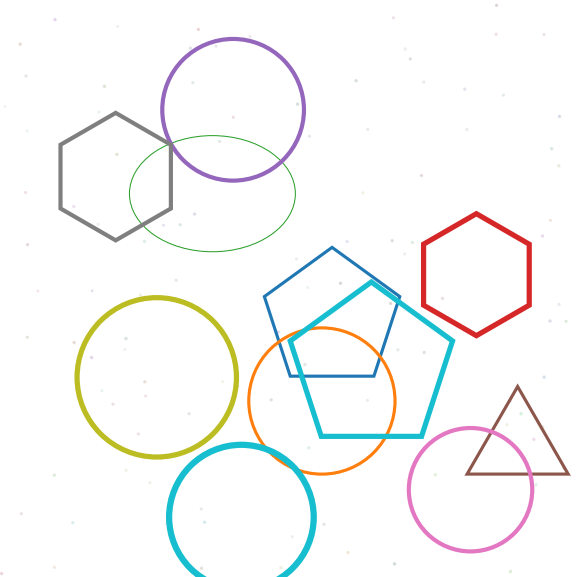[{"shape": "pentagon", "thickness": 1.5, "radius": 0.62, "center": [0.575, 0.447]}, {"shape": "circle", "thickness": 1.5, "radius": 0.63, "center": [0.557, 0.305]}, {"shape": "oval", "thickness": 0.5, "radius": 0.72, "center": [0.368, 0.664]}, {"shape": "hexagon", "thickness": 2.5, "radius": 0.53, "center": [0.825, 0.523]}, {"shape": "circle", "thickness": 2, "radius": 0.61, "center": [0.404, 0.809]}, {"shape": "triangle", "thickness": 1.5, "radius": 0.51, "center": [0.896, 0.229]}, {"shape": "circle", "thickness": 2, "radius": 0.53, "center": [0.815, 0.151]}, {"shape": "hexagon", "thickness": 2, "radius": 0.55, "center": [0.2, 0.693]}, {"shape": "circle", "thickness": 2.5, "radius": 0.69, "center": [0.271, 0.346]}, {"shape": "pentagon", "thickness": 2.5, "radius": 0.74, "center": [0.643, 0.363]}, {"shape": "circle", "thickness": 3, "radius": 0.63, "center": [0.418, 0.104]}]